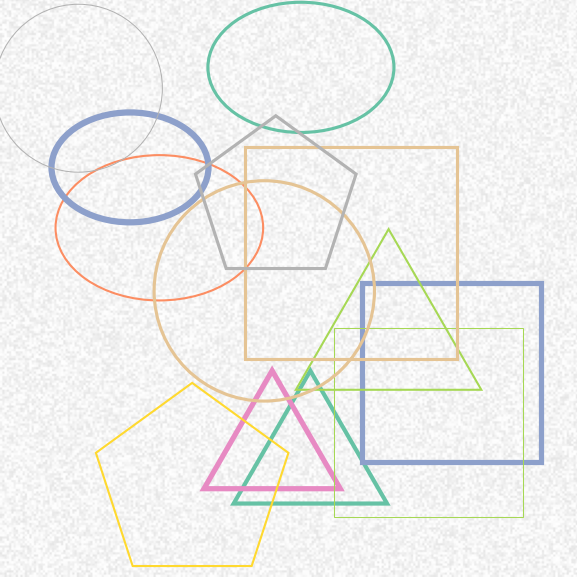[{"shape": "oval", "thickness": 1.5, "radius": 0.81, "center": [0.521, 0.883]}, {"shape": "triangle", "thickness": 2, "radius": 0.77, "center": [0.537, 0.204]}, {"shape": "oval", "thickness": 1, "radius": 0.9, "center": [0.276, 0.605]}, {"shape": "oval", "thickness": 3, "radius": 0.68, "center": [0.225, 0.709]}, {"shape": "square", "thickness": 2.5, "radius": 0.78, "center": [0.782, 0.354]}, {"shape": "triangle", "thickness": 2.5, "radius": 0.68, "center": [0.471, 0.221]}, {"shape": "triangle", "thickness": 1, "radius": 0.93, "center": [0.673, 0.417]}, {"shape": "square", "thickness": 0.5, "radius": 0.82, "center": [0.743, 0.267]}, {"shape": "pentagon", "thickness": 1, "radius": 0.88, "center": [0.333, 0.161]}, {"shape": "circle", "thickness": 1.5, "radius": 0.95, "center": [0.458, 0.495]}, {"shape": "square", "thickness": 1.5, "radius": 0.92, "center": [0.608, 0.562]}, {"shape": "pentagon", "thickness": 1.5, "radius": 0.73, "center": [0.478, 0.652]}, {"shape": "circle", "thickness": 0.5, "radius": 0.73, "center": [0.136, 0.846]}]